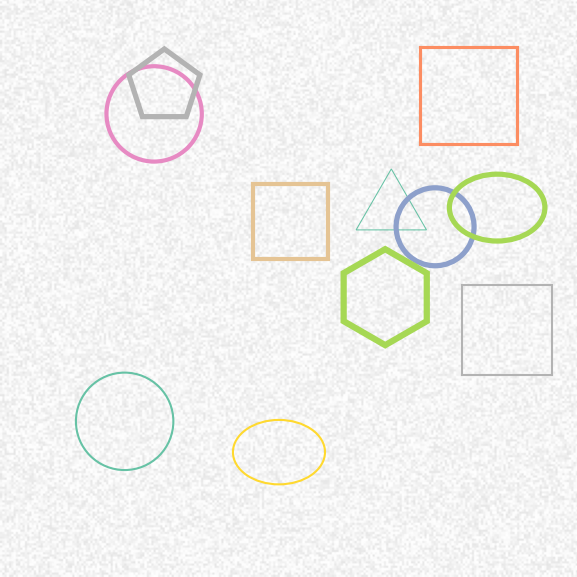[{"shape": "circle", "thickness": 1, "radius": 0.42, "center": [0.216, 0.27]}, {"shape": "triangle", "thickness": 0.5, "radius": 0.35, "center": [0.678, 0.636]}, {"shape": "square", "thickness": 1.5, "radius": 0.42, "center": [0.811, 0.834]}, {"shape": "circle", "thickness": 2.5, "radius": 0.34, "center": [0.753, 0.606]}, {"shape": "circle", "thickness": 2, "radius": 0.41, "center": [0.267, 0.802]}, {"shape": "hexagon", "thickness": 3, "radius": 0.42, "center": [0.667, 0.485]}, {"shape": "oval", "thickness": 2.5, "radius": 0.41, "center": [0.861, 0.64]}, {"shape": "oval", "thickness": 1, "radius": 0.4, "center": [0.483, 0.216]}, {"shape": "square", "thickness": 2, "radius": 0.32, "center": [0.503, 0.616]}, {"shape": "square", "thickness": 1, "radius": 0.39, "center": [0.877, 0.428]}, {"shape": "pentagon", "thickness": 2.5, "radius": 0.32, "center": [0.285, 0.85]}]